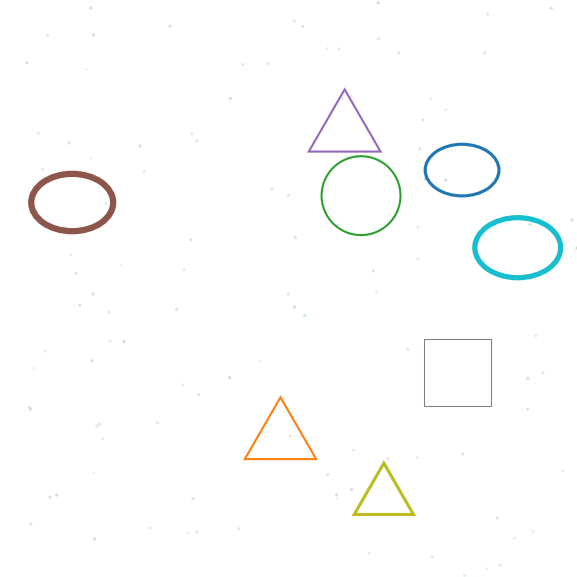[{"shape": "oval", "thickness": 1.5, "radius": 0.32, "center": [0.8, 0.705]}, {"shape": "triangle", "thickness": 1, "radius": 0.36, "center": [0.486, 0.24]}, {"shape": "circle", "thickness": 1, "radius": 0.34, "center": [0.625, 0.66]}, {"shape": "triangle", "thickness": 1, "radius": 0.36, "center": [0.597, 0.773]}, {"shape": "oval", "thickness": 3, "radius": 0.35, "center": [0.125, 0.648]}, {"shape": "square", "thickness": 0.5, "radius": 0.29, "center": [0.792, 0.354]}, {"shape": "triangle", "thickness": 1.5, "radius": 0.3, "center": [0.665, 0.138]}, {"shape": "oval", "thickness": 2.5, "radius": 0.37, "center": [0.897, 0.57]}]